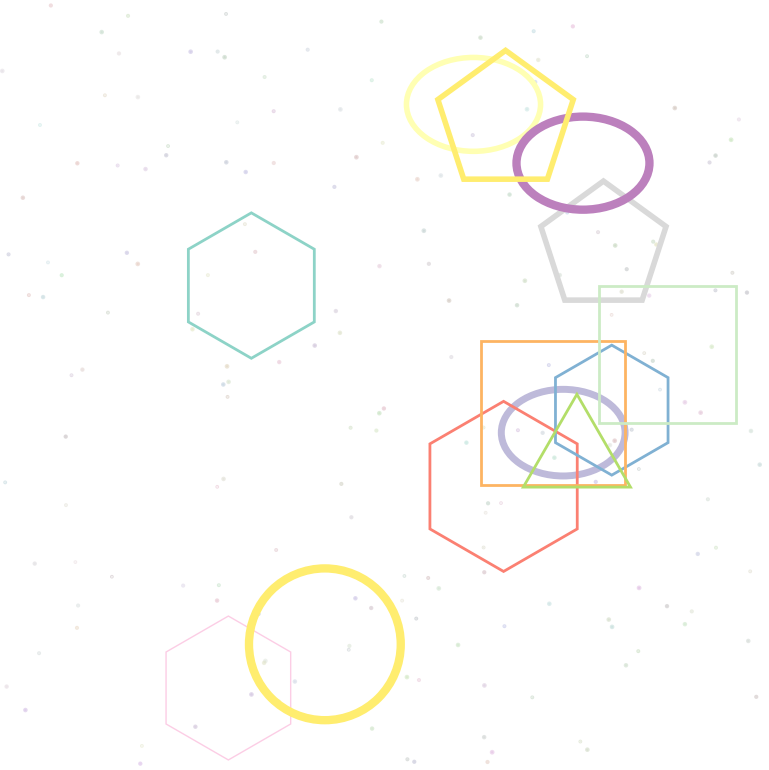[{"shape": "hexagon", "thickness": 1, "radius": 0.47, "center": [0.326, 0.629]}, {"shape": "oval", "thickness": 2, "radius": 0.44, "center": [0.615, 0.864]}, {"shape": "oval", "thickness": 2.5, "radius": 0.4, "center": [0.731, 0.438]}, {"shape": "hexagon", "thickness": 1, "radius": 0.55, "center": [0.654, 0.368]}, {"shape": "hexagon", "thickness": 1, "radius": 0.42, "center": [0.794, 0.467]}, {"shape": "square", "thickness": 1, "radius": 0.47, "center": [0.718, 0.464]}, {"shape": "triangle", "thickness": 1, "radius": 0.4, "center": [0.749, 0.408]}, {"shape": "hexagon", "thickness": 0.5, "radius": 0.47, "center": [0.297, 0.106]}, {"shape": "pentagon", "thickness": 2, "radius": 0.43, "center": [0.784, 0.679]}, {"shape": "oval", "thickness": 3, "radius": 0.43, "center": [0.757, 0.788]}, {"shape": "square", "thickness": 1, "radius": 0.44, "center": [0.867, 0.539]}, {"shape": "circle", "thickness": 3, "radius": 0.49, "center": [0.422, 0.163]}, {"shape": "pentagon", "thickness": 2, "radius": 0.46, "center": [0.657, 0.842]}]